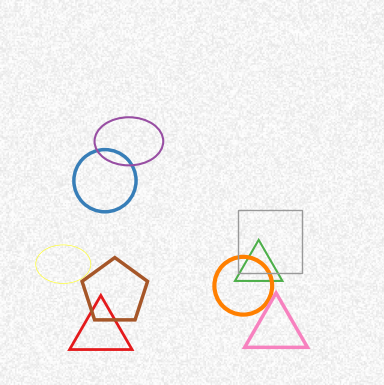[{"shape": "triangle", "thickness": 2, "radius": 0.47, "center": [0.262, 0.139]}, {"shape": "circle", "thickness": 2.5, "radius": 0.4, "center": [0.273, 0.531]}, {"shape": "triangle", "thickness": 1.5, "radius": 0.36, "center": [0.672, 0.306]}, {"shape": "oval", "thickness": 1.5, "radius": 0.45, "center": [0.335, 0.633]}, {"shape": "circle", "thickness": 3, "radius": 0.38, "center": [0.632, 0.258]}, {"shape": "oval", "thickness": 0.5, "radius": 0.36, "center": [0.164, 0.314]}, {"shape": "pentagon", "thickness": 2.5, "radius": 0.45, "center": [0.298, 0.242]}, {"shape": "triangle", "thickness": 2.5, "radius": 0.47, "center": [0.717, 0.145]}, {"shape": "square", "thickness": 1, "radius": 0.41, "center": [0.702, 0.372]}]